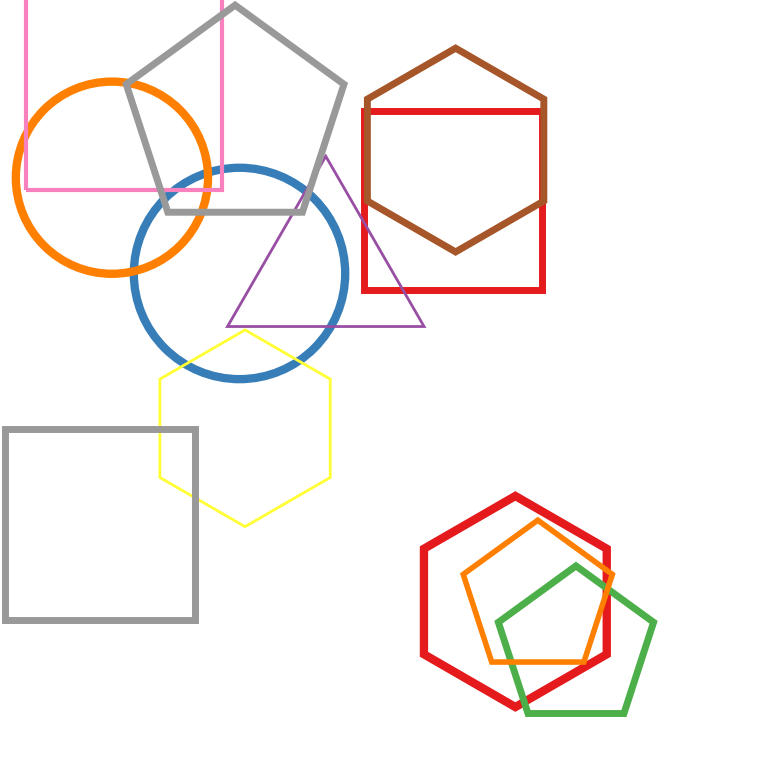[{"shape": "square", "thickness": 2.5, "radius": 0.58, "center": [0.588, 0.739]}, {"shape": "hexagon", "thickness": 3, "radius": 0.69, "center": [0.669, 0.219]}, {"shape": "circle", "thickness": 3, "radius": 0.69, "center": [0.311, 0.645]}, {"shape": "pentagon", "thickness": 2.5, "radius": 0.53, "center": [0.748, 0.159]}, {"shape": "triangle", "thickness": 1, "radius": 0.74, "center": [0.423, 0.65]}, {"shape": "circle", "thickness": 3, "radius": 0.62, "center": [0.145, 0.769]}, {"shape": "pentagon", "thickness": 2, "radius": 0.51, "center": [0.698, 0.223]}, {"shape": "hexagon", "thickness": 1, "radius": 0.64, "center": [0.318, 0.444]}, {"shape": "hexagon", "thickness": 2.5, "radius": 0.66, "center": [0.592, 0.805]}, {"shape": "square", "thickness": 1.5, "radius": 0.64, "center": [0.16, 0.881]}, {"shape": "pentagon", "thickness": 2.5, "radius": 0.74, "center": [0.305, 0.845]}, {"shape": "square", "thickness": 2.5, "radius": 0.62, "center": [0.13, 0.319]}]